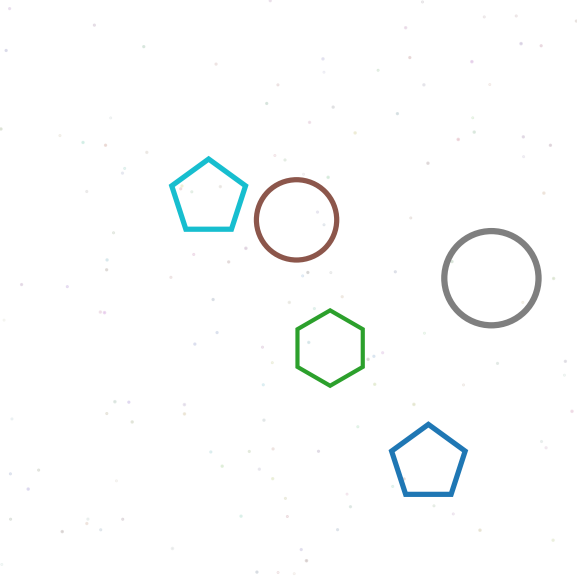[{"shape": "pentagon", "thickness": 2.5, "radius": 0.33, "center": [0.742, 0.197]}, {"shape": "hexagon", "thickness": 2, "radius": 0.33, "center": [0.572, 0.396]}, {"shape": "circle", "thickness": 2.5, "radius": 0.35, "center": [0.514, 0.618]}, {"shape": "circle", "thickness": 3, "radius": 0.41, "center": [0.851, 0.517]}, {"shape": "pentagon", "thickness": 2.5, "radius": 0.34, "center": [0.361, 0.657]}]